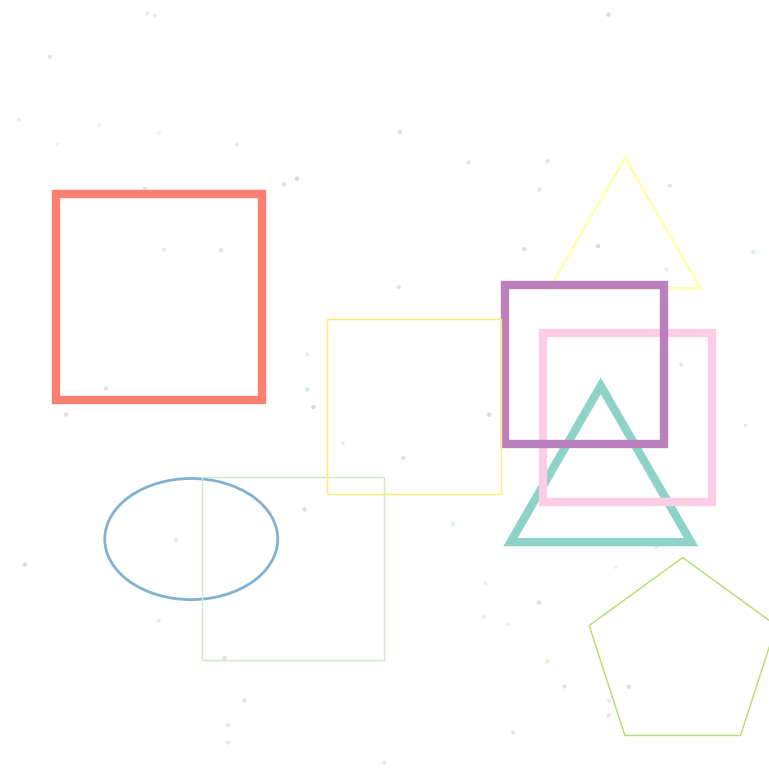[{"shape": "triangle", "thickness": 3, "radius": 0.68, "center": [0.78, 0.364]}, {"shape": "triangle", "thickness": 1, "radius": 0.56, "center": [0.812, 0.682]}, {"shape": "square", "thickness": 3, "radius": 0.67, "center": [0.206, 0.614]}, {"shape": "oval", "thickness": 1, "radius": 0.56, "center": [0.248, 0.3]}, {"shape": "pentagon", "thickness": 0.5, "radius": 0.64, "center": [0.887, 0.148]}, {"shape": "square", "thickness": 3, "radius": 0.55, "center": [0.815, 0.458]}, {"shape": "square", "thickness": 3, "radius": 0.52, "center": [0.759, 0.526]}, {"shape": "square", "thickness": 0.5, "radius": 0.59, "center": [0.381, 0.262]}, {"shape": "square", "thickness": 0.5, "radius": 0.57, "center": [0.538, 0.472]}]